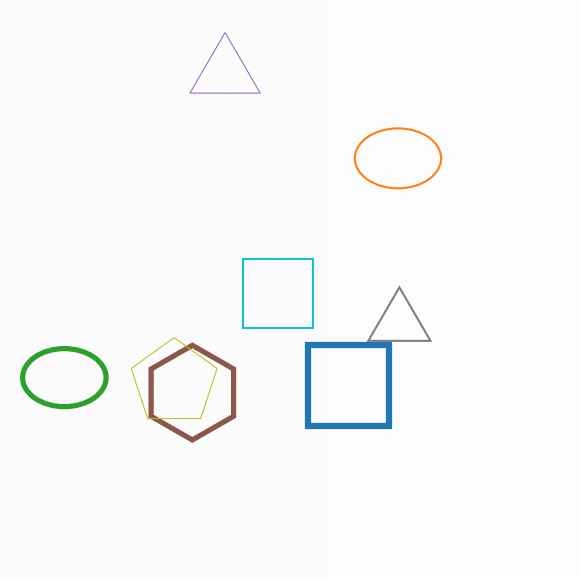[{"shape": "square", "thickness": 3, "radius": 0.35, "center": [0.6, 0.331]}, {"shape": "oval", "thickness": 1, "radius": 0.37, "center": [0.685, 0.725]}, {"shape": "oval", "thickness": 2.5, "radius": 0.36, "center": [0.111, 0.345]}, {"shape": "triangle", "thickness": 0.5, "radius": 0.35, "center": [0.387, 0.873]}, {"shape": "hexagon", "thickness": 2.5, "radius": 0.41, "center": [0.331, 0.319]}, {"shape": "triangle", "thickness": 1, "radius": 0.31, "center": [0.687, 0.44]}, {"shape": "pentagon", "thickness": 0.5, "radius": 0.39, "center": [0.3, 0.337]}, {"shape": "square", "thickness": 1, "radius": 0.3, "center": [0.478, 0.491]}]